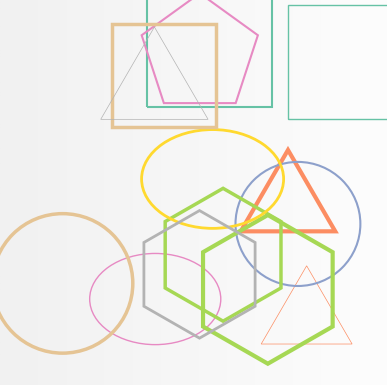[{"shape": "square", "thickness": 1, "radius": 0.74, "center": [0.891, 0.84]}, {"shape": "square", "thickness": 1.5, "radius": 0.81, "center": [0.541, 0.884]}, {"shape": "triangle", "thickness": 3, "radius": 0.7, "center": [0.743, 0.47]}, {"shape": "triangle", "thickness": 0.5, "radius": 0.68, "center": [0.791, 0.174]}, {"shape": "circle", "thickness": 1.5, "radius": 0.81, "center": [0.769, 0.418]}, {"shape": "oval", "thickness": 1, "radius": 0.85, "center": [0.401, 0.223]}, {"shape": "pentagon", "thickness": 1.5, "radius": 0.79, "center": [0.516, 0.86]}, {"shape": "hexagon", "thickness": 2.5, "radius": 0.86, "center": [0.576, 0.338]}, {"shape": "hexagon", "thickness": 3, "radius": 0.97, "center": [0.691, 0.248]}, {"shape": "oval", "thickness": 2, "radius": 0.92, "center": [0.549, 0.535]}, {"shape": "square", "thickness": 2.5, "radius": 0.67, "center": [0.423, 0.803]}, {"shape": "circle", "thickness": 2.5, "radius": 0.91, "center": [0.162, 0.264]}, {"shape": "hexagon", "thickness": 2, "radius": 0.83, "center": [0.515, 0.287]}, {"shape": "triangle", "thickness": 0.5, "radius": 0.8, "center": [0.398, 0.77]}]